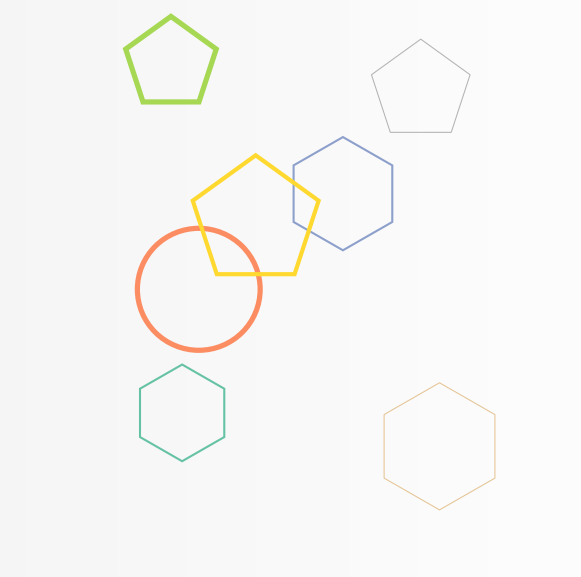[{"shape": "hexagon", "thickness": 1, "radius": 0.42, "center": [0.313, 0.284]}, {"shape": "circle", "thickness": 2.5, "radius": 0.53, "center": [0.342, 0.498]}, {"shape": "hexagon", "thickness": 1, "radius": 0.49, "center": [0.59, 0.664]}, {"shape": "pentagon", "thickness": 2.5, "radius": 0.41, "center": [0.294, 0.889]}, {"shape": "pentagon", "thickness": 2, "radius": 0.57, "center": [0.44, 0.616]}, {"shape": "hexagon", "thickness": 0.5, "radius": 0.55, "center": [0.756, 0.226]}, {"shape": "pentagon", "thickness": 0.5, "radius": 0.45, "center": [0.724, 0.842]}]